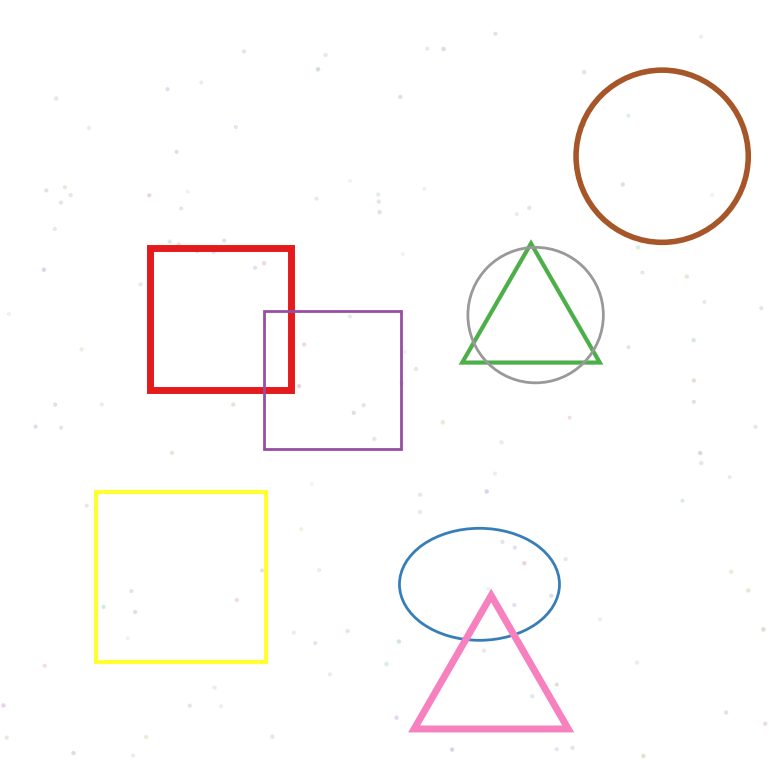[{"shape": "square", "thickness": 2.5, "radius": 0.46, "center": [0.286, 0.586]}, {"shape": "oval", "thickness": 1, "radius": 0.52, "center": [0.623, 0.241]}, {"shape": "triangle", "thickness": 1.5, "radius": 0.52, "center": [0.69, 0.581]}, {"shape": "square", "thickness": 1, "radius": 0.45, "center": [0.432, 0.506]}, {"shape": "square", "thickness": 1.5, "radius": 0.55, "center": [0.235, 0.251]}, {"shape": "circle", "thickness": 2, "radius": 0.56, "center": [0.86, 0.797]}, {"shape": "triangle", "thickness": 2.5, "radius": 0.58, "center": [0.638, 0.111]}, {"shape": "circle", "thickness": 1, "radius": 0.44, "center": [0.696, 0.591]}]